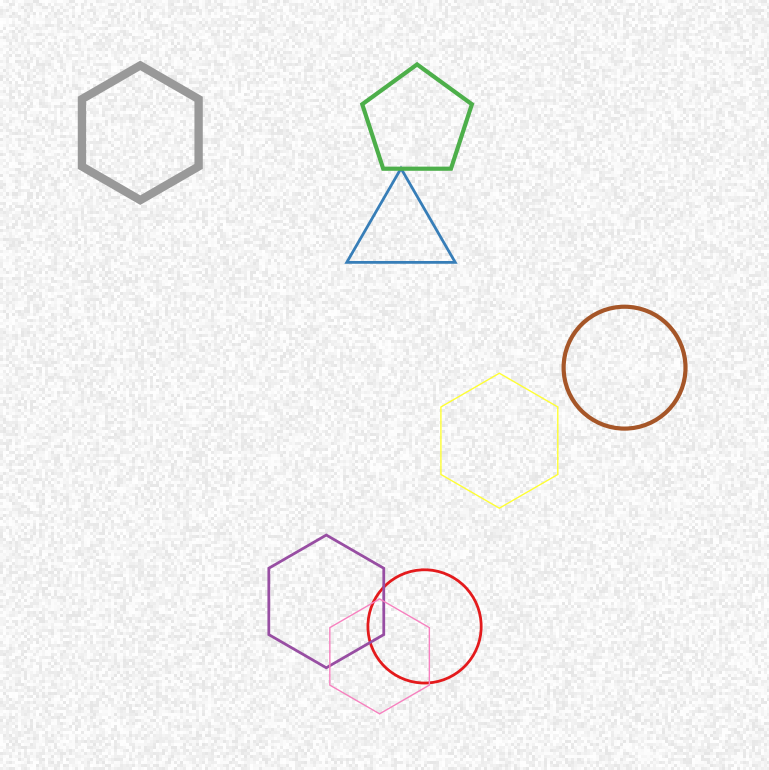[{"shape": "circle", "thickness": 1, "radius": 0.37, "center": [0.551, 0.186]}, {"shape": "triangle", "thickness": 1, "radius": 0.41, "center": [0.521, 0.7]}, {"shape": "pentagon", "thickness": 1.5, "radius": 0.37, "center": [0.542, 0.841]}, {"shape": "hexagon", "thickness": 1, "radius": 0.43, "center": [0.424, 0.219]}, {"shape": "hexagon", "thickness": 0.5, "radius": 0.44, "center": [0.649, 0.428]}, {"shape": "circle", "thickness": 1.5, "radius": 0.4, "center": [0.811, 0.523]}, {"shape": "hexagon", "thickness": 0.5, "radius": 0.37, "center": [0.493, 0.148]}, {"shape": "hexagon", "thickness": 3, "radius": 0.44, "center": [0.182, 0.828]}]